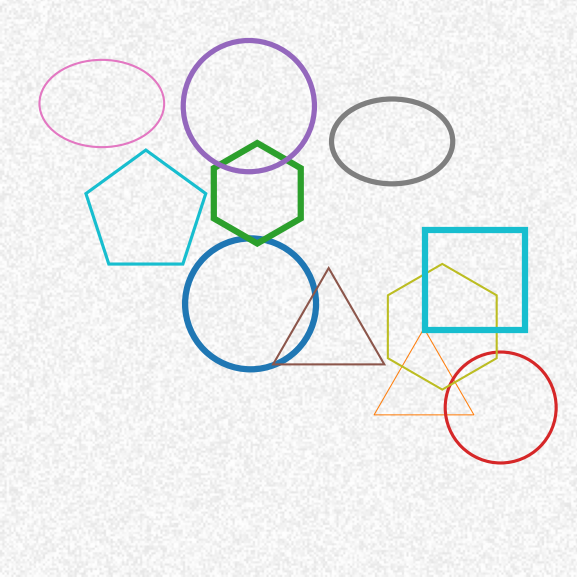[{"shape": "circle", "thickness": 3, "radius": 0.57, "center": [0.434, 0.473]}, {"shape": "triangle", "thickness": 0.5, "radius": 0.5, "center": [0.734, 0.331]}, {"shape": "hexagon", "thickness": 3, "radius": 0.43, "center": [0.446, 0.664]}, {"shape": "circle", "thickness": 1.5, "radius": 0.48, "center": [0.867, 0.293]}, {"shape": "circle", "thickness": 2.5, "radius": 0.57, "center": [0.431, 0.815]}, {"shape": "triangle", "thickness": 1, "radius": 0.56, "center": [0.569, 0.424]}, {"shape": "oval", "thickness": 1, "radius": 0.54, "center": [0.176, 0.82]}, {"shape": "oval", "thickness": 2.5, "radius": 0.52, "center": [0.679, 0.754]}, {"shape": "hexagon", "thickness": 1, "radius": 0.54, "center": [0.766, 0.433]}, {"shape": "square", "thickness": 3, "radius": 0.43, "center": [0.823, 0.514]}, {"shape": "pentagon", "thickness": 1.5, "radius": 0.55, "center": [0.253, 0.63]}]